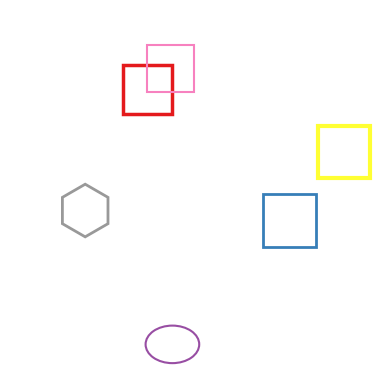[{"shape": "square", "thickness": 2.5, "radius": 0.32, "center": [0.383, 0.767]}, {"shape": "square", "thickness": 2, "radius": 0.35, "center": [0.753, 0.428]}, {"shape": "oval", "thickness": 1.5, "radius": 0.35, "center": [0.448, 0.106]}, {"shape": "square", "thickness": 3, "radius": 0.34, "center": [0.894, 0.606]}, {"shape": "square", "thickness": 1.5, "radius": 0.3, "center": [0.442, 0.823]}, {"shape": "hexagon", "thickness": 2, "radius": 0.34, "center": [0.221, 0.453]}]